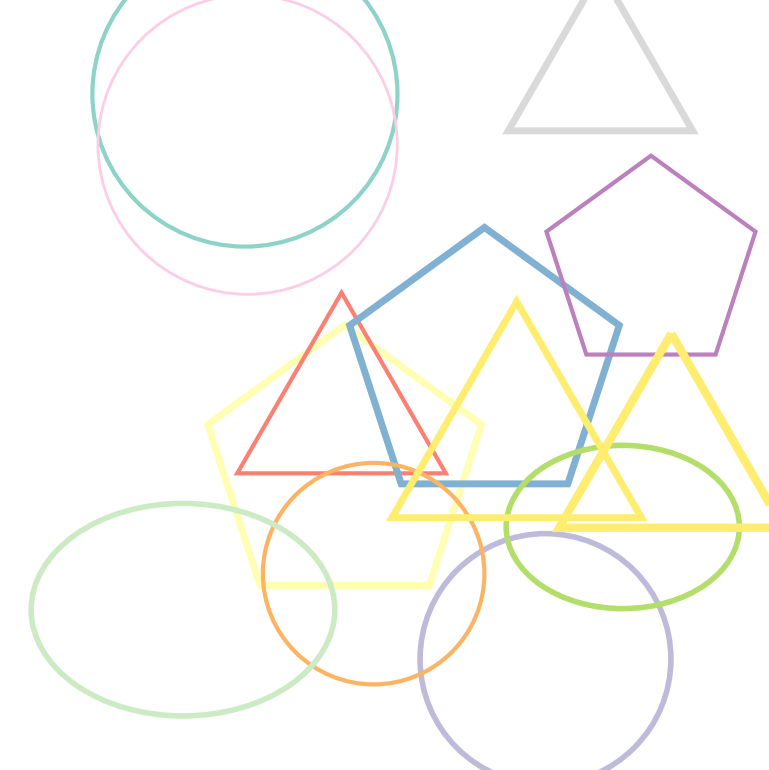[{"shape": "circle", "thickness": 1.5, "radius": 0.99, "center": [0.318, 0.878]}, {"shape": "pentagon", "thickness": 2.5, "radius": 0.93, "center": [0.448, 0.391]}, {"shape": "circle", "thickness": 2, "radius": 0.81, "center": [0.708, 0.144]}, {"shape": "triangle", "thickness": 1.5, "radius": 0.78, "center": [0.444, 0.463]}, {"shape": "pentagon", "thickness": 2.5, "radius": 0.92, "center": [0.629, 0.521]}, {"shape": "circle", "thickness": 1.5, "radius": 0.72, "center": [0.485, 0.255]}, {"shape": "oval", "thickness": 2, "radius": 0.76, "center": [0.809, 0.316]}, {"shape": "circle", "thickness": 1, "radius": 0.97, "center": [0.322, 0.812]}, {"shape": "triangle", "thickness": 2.5, "radius": 0.69, "center": [0.78, 0.899]}, {"shape": "pentagon", "thickness": 1.5, "radius": 0.71, "center": [0.845, 0.655]}, {"shape": "oval", "thickness": 2, "radius": 0.99, "center": [0.238, 0.208]}, {"shape": "triangle", "thickness": 3, "radius": 0.84, "center": [0.872, 0.399]}, {"shape": "triangle", "thickness": 2.5, "radius": 0.94, "center": [0.671, 0.421]}]